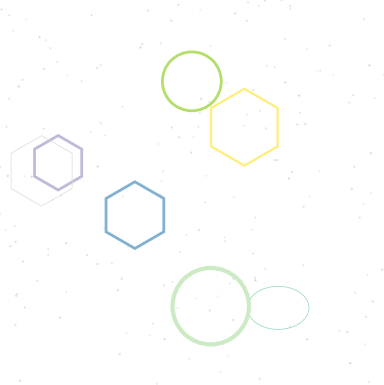[{"shape": "oval", "thickness": 0.5, "radius": 0.4, "center": [0.723, 0.2]}, {"shape": "hexagon", "thickness": 2, "radius": 0.35, "center": [0.151, 0.577]}, {"shape": "hexagon", "thickness": 2, "radius": 0.43, "center": [0.35, 0.441]}, {"shape": "circle", "thickness": 2, "radius": 0.38, "center": [0.498, 0.789]}, {"shape": "hexagon", "thickness": 0.5, "radius": 0.46, "center": [0.108, 0.556]}, {"shape": "circle", "thickness": 3, "radius": 0.5, "center": [0.547, 0.205]}, {"shape": "hexagon", "thickness": 1.5, "radius": 0.5, "center": [0.635, 0.67]}]